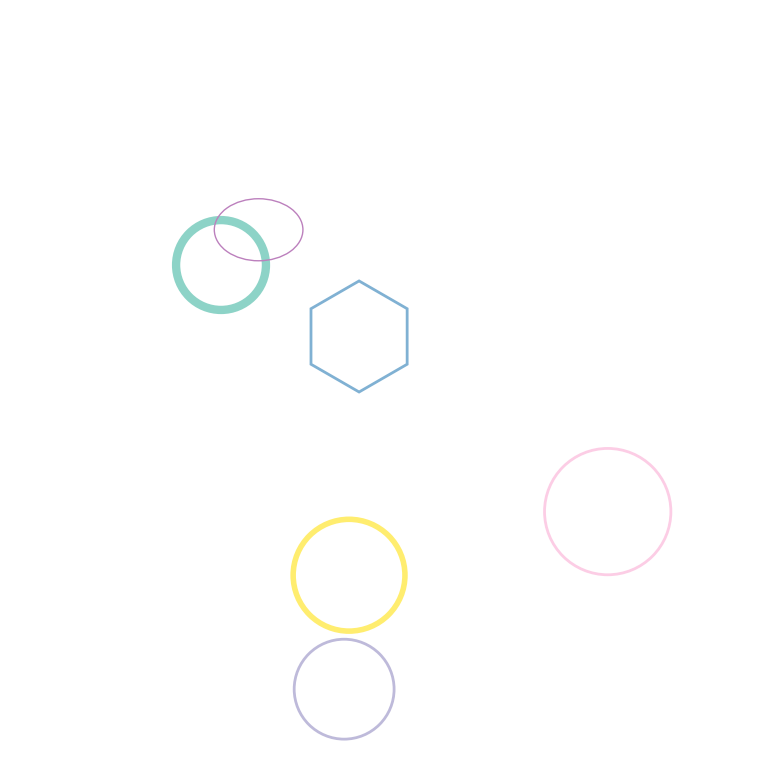[{"shape": "circle", "thickness": 3, "radius": 0.29, "center": [0.287, 0.656]}, {"shape": "circle", "thickness": 1, "radius": 0.32, "center": [0.447, 0.105]}, {"shape": "hexagon", "thickness": 1, "radius": 0.36, "center": [0.466, 0.563]}, {"shape": "circle", "thickness": 1, "radius": 0.41, "center": [0.789, 0.336]}, {"shape": "oval", "thickness": 0.5, "radius": 0.29, "center": [0.336, 0.702]}, {"shape": "circle", "thickness": 2, "radius": 0.36, "center": [0.453, 0.253]}]